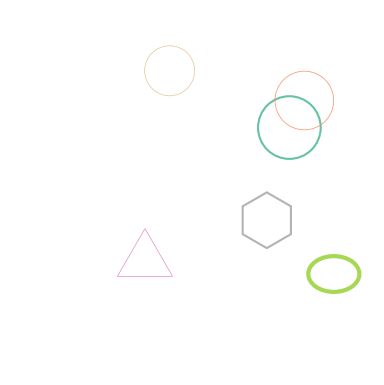[{"shape": "circle", "thickness": 1.5, "radius": 0.41, "center": [0.752, 0.669]}, {"shape": "circle", "thickness": 0.5, "radius": 0.38, "center": [0.791, 0.739]}, {"shape": "triangle", "thickness": 0.5, "radius": 0.41, "center": [0.377, 0.323]}, {"shape": "oval", "thickness": 3, "radius": 0.33, "center": [0.867, 0.288]}, {"shape": "circle", "thickness": 0.5, "radius": 0.32, "center": [0.441, 0.816]}, {"shape": "hexagon", "thickness": 1.5, "radius": 0.36, "center": [0.693, 0.428]}]